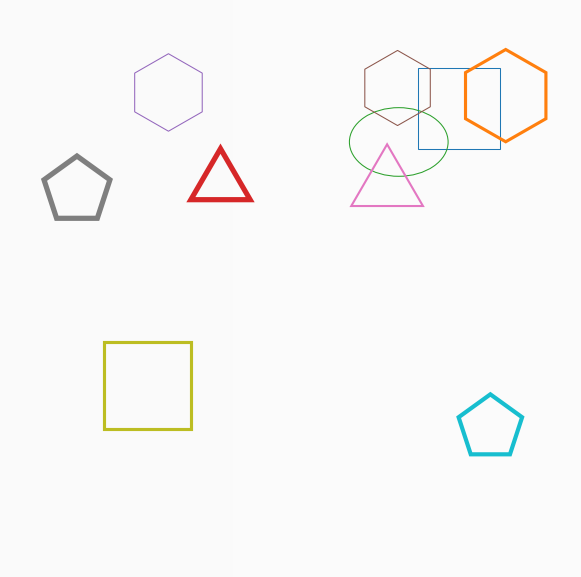[{"shape": "square", "thickness": 0.5, "radius": 0.35, "center": [0.789, 0.811]}, {"shape": "hexagon", "thickness": 1.5, "radius": 0.4, "center": [0.87, 0.834]}, {"shape": "oval", "thickness": 0.5, "radius": 0.42, "center": [0.686, 0.753]}, {"shape": "triangle", "thickness": 2.5, "radius": 0.29, "center": [0.379, 0.683]}, {"shape": "hexagon", "thickness": 0.5, "radius": 0.34, "center": [0.29, 0.839]}, {"shape": "hexagon", "thickness": 0.5, "radius": 0.33, "center": [0.684, 0.847]}, {"shape": "triangle", "thickness": 1, "radius": 0.36, "center": [0.666, 0.678]}, {"shape": "pentagon", "thickness": 2.5, "radius": 0.3, "center": [0.132, 0.669]}, {"shape": "square", "thickness": 1.5, "radius": 0.37, "center": [0.253, 0.331]}, {"shape": "pentagon", "thickness": 2, "radius": 0.29, "center": [0.844, 0.259]}]